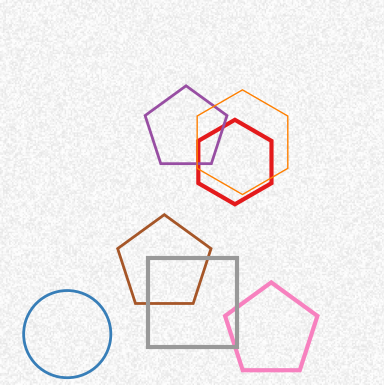[{"shape": "hexagon", "thickness": 3, "radius": 0.55, "center": [0.61, 0.579]}, {"shape": "circle", "thickness": 2, "radius": 0.57, "center": [0.175, 0.132]}, {"shape": "pentagon", "thickness": 2, "radius": 0.56, "center": [0.483, 0.665]}, {"shape": "hexagon", "thickness": 1, "radius": 0.68, "center": [0.63, 0.631]}, {"shape": "pentagon", "thickness": 2, "radius": 0.64, "center": [0.427, 0.315]}, {"shape": "pentagon", "thickness": 3, "radius": 0.63, "center": [0.705, 0.14]}, {"shape": "square", "thickness": 3, "radius": 0.58, "center": [0.5, 0.214]}]